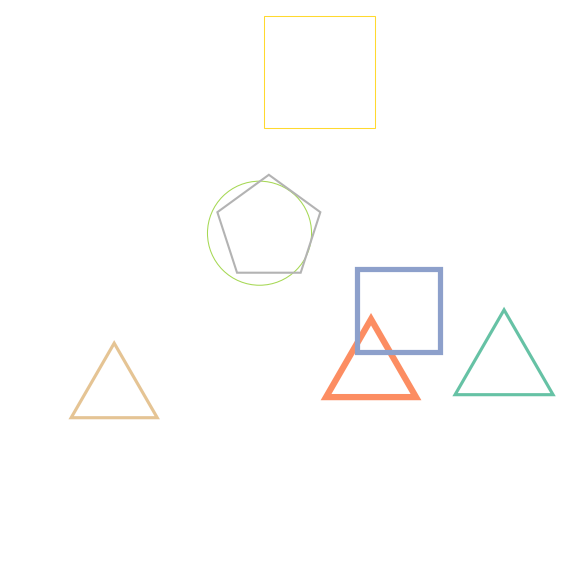[{"shape": "triangle", "thickness": 1.5, "radius": 0.49, "center": [0.873, 0.365]}, {"shape": "triangle", "thickness": 3, "radius": 0.45, "center": [0.642, 0.356]}, {"shape": "square", "thickness": 2.5, "radius": 0.36, "center": [0.689, 0.461]}, {"shape": "circle", "thickness": 0.5, "radius": 0.45, "center": [0.449, 0.595]}, {"shape": "square", "thickness": 0.5, "radius": 0.48, "center": [0.554, 0.874]}, {"shape": "triangle", "thickness": 1.5, "radius": 0.43, "center": [0.198, 0.319]}, {"shape": "pentagon", "thickness": 1, "radius": 0.47, "center": [0.466, 0.603]}]